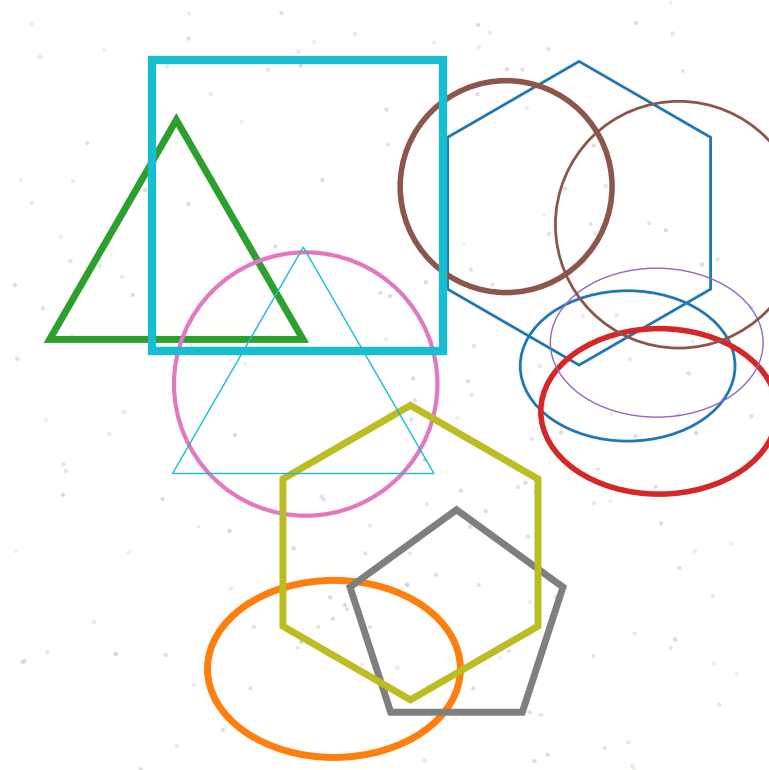[{"shape": "hexagon", "thickness": 1, "radius": 0.99, "center": [0.752, 0.723]}, {"shape": "oval", "thickness": 1, "radius": 0.7, "center": [0.815, 0.525]}, {"shape": "oval", "thickness": 2.5, "radius": 0.82, "center": [0.434, 0.131]}, {"shape": "triangle", "thickness": 2.5, "radius": 0.95, "center": [0.229, 0.654]}, {"shape": "oval", "thickness": 2, "radius": 0.77, "center": [0.856, 0.466]}, {"shape": "oval", "thickness": 0.5, "radius": 0.69, "center": [0.853, 0.555]}, {"shape": "circle", "thickness": 2, "radius": 0.69, "center": [0.657, 0.758]}, {"shape": "circle", "thickness": 1, "radius": 0.8, "center": [0.882, 0.708]}, {"shape": "circle", "thickness": 1.5, "radius": 0.86, "center": [0.397, 0.501]}, {"shape": "pentagon", "thickness": 2.5, "radius": 0.73, "center": [0.593, 0.193]}, {"shape": "hexagon", "thickness": 2.5, "radius": 0.96, "center": [0.533, 0.282]}, {"shape": "square", "thickness": 3, "radius": 0.94, "center": [0.386, 0.733]}, {"shape": "triangle", "thickness": 0.5, "radius": 0.98, "center": [0.394, 0.483]}]